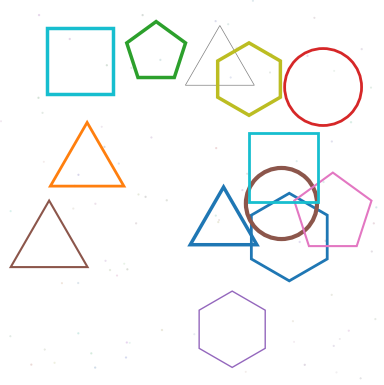[{"shape": "hexagon", "thickness": 2, "radius": 0.57, "center": [0.751, 0.384]}, {"shape": "triangle", "thickness": 2.5, "radius": 0.5, "center": [0.581, 0.414]}, {"shape": "triangle", "thickness": 2, "radius": 0.55, "center": [0.226, 0.572]}, {"shape": "pentagon", "thickness": 2.5, "radius": 0.4, "center": [0.406, 0.864]}, {"shape": "circle", "thickness": 2, "radius": 0.5, "center": [0.839, 0.774]}, {"shape": "hexagon", "thickness": 1, "radius": 0.5, "center": [0.603, 0.145]}, {"shape": "triangle", "thickness": 1.5, "radius": 0.58, "center": [0.128, 0.364]}, {"shape": "circle", "thickness": 3, "radius": 0.46, "center": [0.731, 0.471]}, {"shape": "pentagon", "thickness": 1.5, "radius": 0.53, "center": [0.865, 0.446]}, {"shape": "triangle", "thickness": 0.5, "radius": 0.52, "center": [0.571, 0.83]}, {"shape": "hexagon", "thickness": 2.5, "radius": 0.47, "center": [0.647, 0.795]}, {"shape": "square", "thickness": 2.5, "radius": 0.43, "center": [0.208, 0.842]}, {"shape": "square", "thickness": 2, "radius": 0.45, "center": [0.737, 0.565]}]